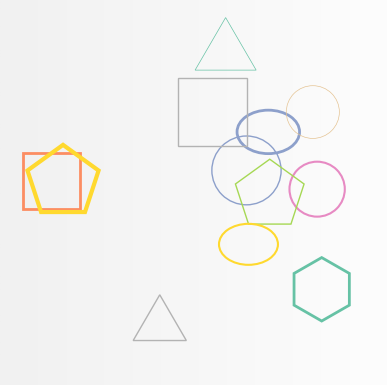[{"shape": "triangle", "thickness": 0.5, "radius": 0.45, "center": [0.582, 0.863]}, {"shape": "hexagon", "thickness": 2, "radius": 0.41, "center": [0.83, 0.249]}, {"shape": "square", "thickness": 2, "radius": 0.37, "center": [0.133, 0.53]}, {"shape": "circle", "thickness": 1, "radius": 0.45, "center": [0.636, 0.557]}, {"shape": "oval", "thickness": 2, "radius": 0.4, "center": [0.692, 0.657]}, {"shape": "circle", "thickness": 1.5, "radius": 0.36, "center": [0.818, 0.509]}, {"shape": "pentagon", "thickness": 1, "radius": 0.47, "center": [0.696, 0.493]}, {"shape": "pentagon", "thickness": 3, "radius": 0.48, "center": [0.163, 0.527]}, {"shape": "oval", "thickness": 1.5, "radius": 0.38, "center": [0.641, 0.365]}, {"shape": "circle", "thickness": 0.5, "radius": 0.34, "center": [0.807, 0.709]}, {"shape": "square", "thickness": 1, "radius": 0.44, "center": [0.548, 0.708]}, {"shape": "triangle", "thickness": 1, "radius": 0.4, "center": [0.412, 0.155]}]